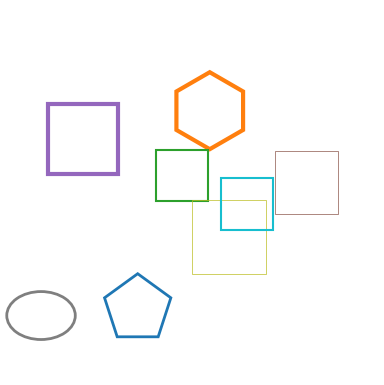[{"shape": "pentagon", "thickness": 2, "radius": 0.45, "center": [0.358, 0.198]}, {"shape": "hexagon", "thickness": 3, "radius": 0.5, "center": [0.545, 0.712]}, {"shape": "square", "thickness": 1.5, "radius": 0.34, "center": [0.473, 0.544]}, {"shape": "square", "thickness": 3, "radius": 0.45, "center": [0.215, 0.639]}, {"shape": "square", "thickness": 0.5, "radius": 0.41, "center": [0.796, 0.526]}, {"shape": "oval", "thickness": 2, "radius": 0.44, "center": [0.107, 0.18]}, {"shape": "square", "thickness": 0.5, "radius": 0.48, "center": [0.595, 0.384]}, {"shape": "square", "thickness": 1.5, "radius": 0.34, "center": [0.641, 0.47]}]